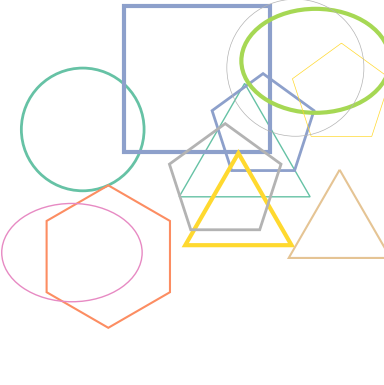[{"shape": "triangle", "thickness": 1, "radius": 0.98, "center": [0.635, 0.587]}, {"shape": "circle", "thickness": 2, "radius": 0.8, "center": [0.215, 0.664]}, {"shape": "hexagon", "thickness": 1.5, "radius": 0.93, "center": [0.281, 0.334]}, {"shape": "pentagon", "thickness": 2, "radius": 0.7, "center": [0.683, 0.67]}, {"shape": "square", "thickness": 3, "radius": 0.94, "center": [0.512, 0.795]}, {"shape": "oval", "thickness": 1, "radius": 0.91, "center": [0.187, 0.344]}, {"shape": "oval", "thickness": 3, "radius": 0.96, "center": [0.82, 0.842]}, {"shape": "pentagon", "thickness": 0.5, "radius": 0.67, "center": [0.887, 0.754]}, {"shape": "triangle", "thickness": 3, "radius": 0.8, "center": [0.619, 0.443]}, {"shape": "triangle", "thickness": 1.5, "radius": 0.76, "center": [0.882, 0.406]}, {"shape": "circle", "thickness": 0.5, "radius": 0.89, "center": [0.767, 0.824]}, {"shape": "pentagon", "thickness": 2, "radius": 0.76, "center": [0.585, 0.527]}]